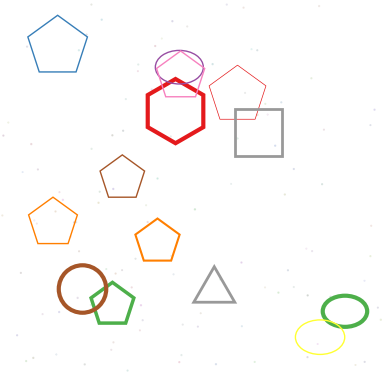[{"shape": "hexagon", "thickness": 3, "radius": 0.42, "center": [0.456, 0.711]}, {"shape": "pentagon", "thickness": 0.5, "radius": 0.39, "center": [0.617, 0.753]}, {"shape": "pentagon", "thickness": 1, "radius": 0.41, "center": [0.15, 0.879]}, {"shape": "pentagon", "thickness": 2.5, "radius": 0.29, "center": [0.292, 0.208]}, {"shape": "oval", "thickness": 3, "radius": 0.29, "center": [0.896, 0.191]}, {"shape": "oval", "thickness": 1, "radius": 0.31, "center": [0.466, 0.825]}, {"shape": "pentagon", "thickness": 1, "radius": 0.33, "center": [0.138, 0.421]}, {"shape": "pentagon", "thickness": 1.5, "radius": 0.3, "center": [0.409, 0.372]}, {"shape": "oval", "thickness": 1, "radius": 0.32, "center": [0.831, 0.124]}, {"shape": "circle", "thickness": 3, "radius": 0.31, "center": [0.214, 0.249]}, {"shape": "pentagon", "thickness": 1, "radius": 0.3, "center": [0.318, 0.537]}, {"shape": "pentagon", "thickness": 1, "radius": 0.33, "center": [0.469, 0.802]}, {"shape": "square", "thickness": 2, "radius": 0.31, "center": [0.672, 0.656]}, {"shape": "triangle", "thickness": 2, "radius": 0.31, "center": [0.557, 0.246]}]